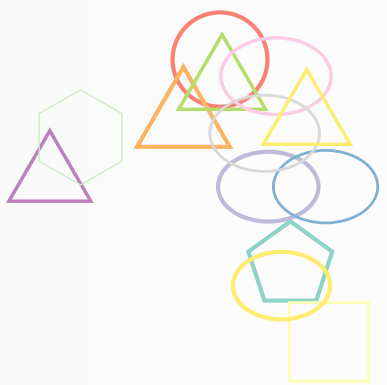[{"shape": "pentagon", "thickness": 3, "radius": 0.57, "center": [0.749, 0.311]}, {"shape": "square", "thickness": 2, "radius": 0.51, "center": [0.848, 0.113]}, {"shape": "oval", "thickness": 3, "radius": 0.65, "center": [0.692, 0.515]}, {"shape": "circle", "thickness": 3, "radius": 0.61, "center": [0.568, 0.845]}, {"shape": "oval", "thickness": 2, "radius": 0.67, "center": [0.84, 0.515]}, {"shape": "triangle", "thickness": 3, "radius": 0.69, "center": [0.473, 0.688]}, {"shape": "triangle", "thickness": 2.5, "radius": 0.65, "center": [0.573, 0.781]}, {"shape": "oval", "thickness": 2.5, "radius": 0.71, "center": [0.712, 0.802]}, {"shape": "oval", "thickness": 2, "radius": 0.71, "center": [0.683, 0.654]}, {"shape": "triangle", "thickness": 2.5, "radius": 0.61, "center": [0.129, 0.538]}, {"shape": "hexagon", "thickness": 1, "radius": 0.62, "center": [0.208, 0.643]}, {"shape": "triangle", "thickness": 2.5, "radius": 0.65, "center": [0.792, 0.69]}, {"shape": "oval", "thickness": 3, "radius": 0.63, "center": [0.727, 0.258]}]